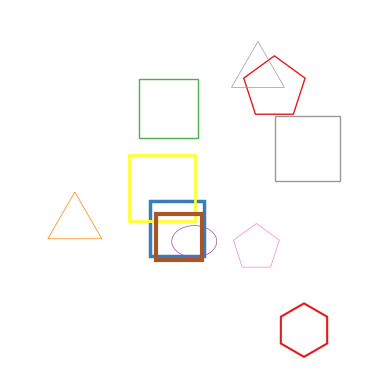[{"shape": "pentagon", "thickness": 1, "radius": 0.42, "center": [0.713, 0.771]}, {"shape": "hexagon", "thickness": 1.5, "radius": 0.35, "center": [0.79, 0.143]}, {"shape": "square", "thickness": 2.5, "radius": 0.35, "center": [0.46, 0.406]}, {"shape": "square", "thickness": 1, "radius": 0.38, "center": [0.437, 0.719]}, {"shape": "oval", "thickness": 0.5, "radius": 0.29, "center": [0.505, 0.373]}, {"shape": "triangle", "thickness": 0.5, "radius": 0.4, "center": [0.194, 0.42]}, {"shape": "square", "thickness": 2, "radius": 0.43, "center": [0.421, 0.511]}, {"shape": "square", "thickness": 3, "radius": 0.3, "center": [0.466, 0.385]}, {"shape": "pentagon", "thickness": 0.5, "radius": 0.31, "center": [0.666, 0.357]}, {"shape": "triangle", "thickness": 0.5, "radius": 0.4, "center": [0.67, 0.813]}, {"shape": "square", "thickness": 1, "radius": 0.42, "center": [0.798, 0.615]}]